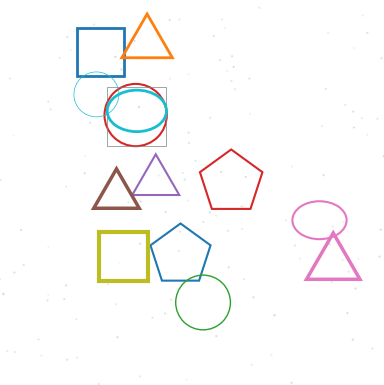[{"shape": "pentagon", "thickness": 1.5, "radius": 0.41, "center": [0.469, 0.337]}, {"shape": "square", "thickness": 2, "radius": 0.31, "center": [0.261, 0.864]}, {"shape": "triangle", "thickness": 2, "radius": 0.38, "center": [0.382, 0.888]}, {"shape": "circle", "thickness": 1, "radius": 0.36, "center": [0.527, 0.214]}, {"shape": "pentagon", "thickness": 1.5, "radius": 0.43, "center": [0.6, 0.526]}, {"shape": "circle", "thickness": 1.5, "radius": 0.4, "center": [0.352, 0.701]}, {"shape": "triangle", "thickness": 1.5, "radius": 0.35, "center": [0.405, 0.529]}, {"shape": "triangle", "thickness": 2.5, "radius": 0.34, "center": [0.303, 0.493]}, {"shape": "triangle", "thickness": 2.5, "radius": 0.4, "center": [0.866, 0.315]}, {"shape": "oval", "thickness": 1.5, "radius": 0.35, "center": [0.83, 0.428]}, {"shape": "square", "thickness": 0.5, "radius": 0.38, "center": [0.354, 0.696]}, {"shape": "square", "thickness": 3, "radius": 0.32, "center": [0.321, 0.334]}, {"shape": "oval", "thickness": 2, "radius": 0.38, "center": [0.355, 0.712]}, {"shape": "circle", "thickness": 0.5, "radius": 0.29, "center": [0.25, 0.755]}]